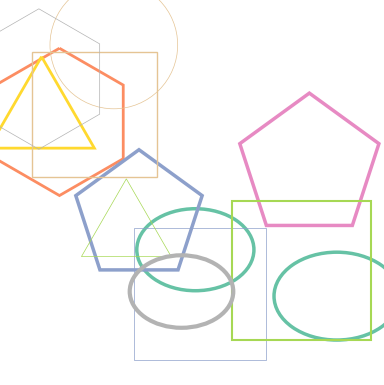[{"shape": "oval", "thickness": 2.5, "radius": 0.82, "center": [0.875, 0.231]}, {"shape": "oval", "thickness": 2.5, "radius": 0.76, "center": [0.507, 0.351]}, {"shape": "hexagon", "thickness": 2, "radius": 0.96, "center": [0.154, 0.683]}, {"shape": "pentagon", "thickness": 2.5, "radius": 0.86, "center": [0.361, 0.439]}, {"shape": "square", "thickness": 0.5, "radius": 0.86, "center": [0.519, 0.237]}, {"shape": "pentagon", "thickness": 2.5, "radius": 0.95, "center": [0.804, 0.568]}, {"shape": "square", "thickness": 1.5, "radius": 0.9, "center": [0.783, 0.297]}, {"shape": "triangle", "thickness": 0.5, "radius": 0.67, "center": [0.328, 0.401]}, {"shape": "triangle", "thickness": 2, "radius": 0.79, "center": [0.108, 0.694]}, {"shape": "square", "thickness": 1, "radius": 0.81, "center": [0.245, 0.702]}, {"shape": "circle", "thickness": 0.5, "radius": 0.83, "center": [0.296, 0.883]}, {"shape": "oval", "thickness": 3, "radius": 0.67, "center": [0.471, 0.243]}, {"shape": "hexagon", "thickness": 0.5, "radius": 0.91, "center": [0.101, 0.795]}]